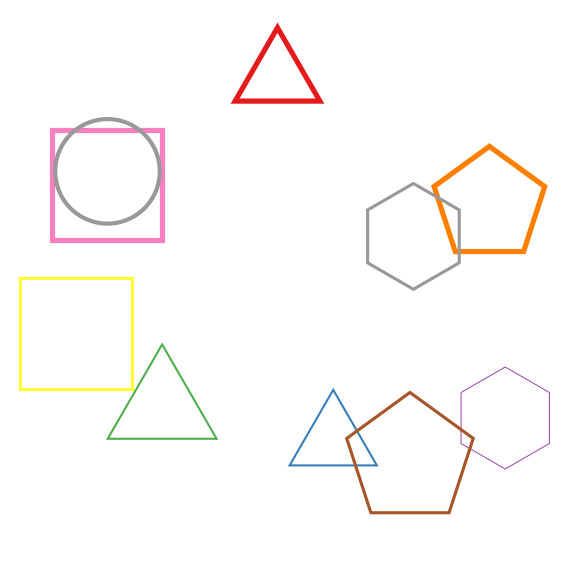[{"shape": "triangle", "thickness": 2.5, "radius": 0.42, "center": [0.481, 0.866]}, {"shape": "triangle", "thickness": 1, "radius": 0.44, "center": [0.577, 0.237]}, {"shape": "triangle", "thickness": 1, "radius": 0.54, "center": [0.281, 0.294]}, {"shape": "hexagon", "thickness": 0.5, "radius": 0.44, "center": [0.875, 0.275]}, {"shape": "pentagon", "thickness": 2.5, "radius": 0.5, "center": [0.847, 0.645]}, {"shape": "square", "thickness": 1.5, "radius": 0.48, "center": [0.131, 0.422]}, {"shape": "pentagon", "thickness": 1.5, "radius": 0.58, "center": [0.71, 0.204]}, {"shape": "square", "thickness": 2.5, "radius": 0.47, "center": [0.185, 0.679]}, {"shape": "circle", "thickness": 2, "radius": 0.45, "center": [0.186, 0.702]}, {"shape": "hexagon", "thickness": 1.5, "radius": 0.46, "center": [0.716, 0.59]}]